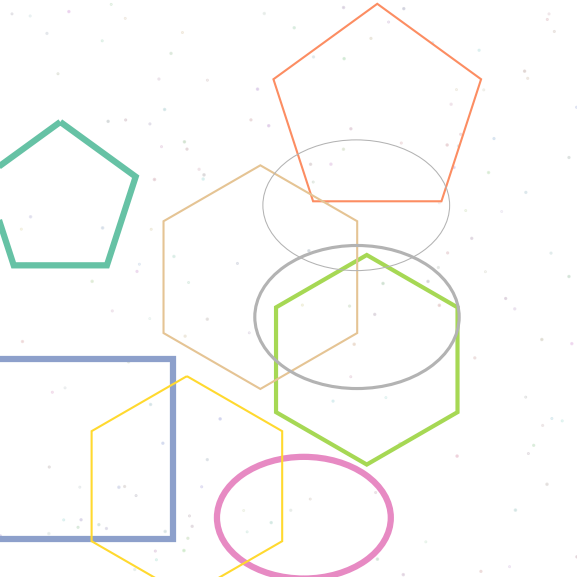[{"shape": "pentagon", "thickness": 3, "radius": 0.69, "center": [0.104, 0.651]}, {"shape": "pentagon", "thickness": 1, "radius": 0.95, "center": [0.653, 0.804]}, {"shape": "square", "thickness": 3, "radius": 0.78, "center": [0.144, 0.221]}, {"shape": "oval", "thickness": 3, "radius": 0.75, "center": [0.526, 0.103]}, {"shape": "hexagon", "thickness": 2, "radius": 0.91, "center": [0.635, 0.376]}, {"shape": "hexagon", "thickness": 1, "radius": 0.95, "center": [0.324, 0.157]}, {"shape": "hexagon", "thickness": 1, "radius": 0.97, "center": [0.451, 0.519]}, {"shape": "oval", "thickness": 1.5, "radius": 0.88, "center": [0.618, 0.45]}, {"shape": "oval", "thickness": 0.5, "radius": 0.81, "center": [0.617, 0.644]}]